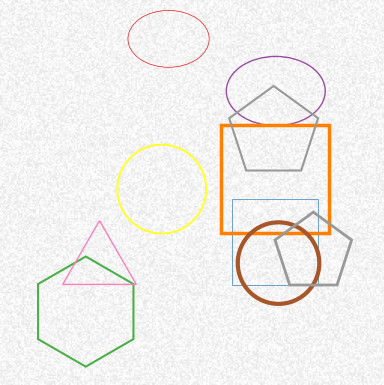[{"shape": "oval", "thickness": 0.5, "radius": 0.53, "center": [0.438, 0.899]}, {"shape": "square", "thickness": 0.5, "radius": 0.56, "center": [0.714, 0.372]}, {"shape": "hexagon", "thickness": 1.5, "radius": 0.72, "center": [0.223, 0.191]}, {"shape": "oval", "thickness": 1, "radius": 0.64, "center": [0.716, 0.763]}, {"shape": "square", "thickness": 2.5, "radius": 0.7, "center": [0.715, 0.535]}, {"shape": "circle", "thickness": 1.5, "radius": 0.58, "center": [0.42, 0.509]}, {"shape": "circle", "thickness": 3, "radius": 0.53, "center": [0.723, 0.317]}, {"shape": "triangle", "thickness": 1, "radius": 0.55, "center": [0.258, 0.316]}, {"shape": "pentagon", "thickness": 1.5, "radius": 0.61, "center": [0.711, 0.655]}, {"shape": "pentagon", "thickness": 2, "radius": 0.52, "center": [0.814, 0.344]}]